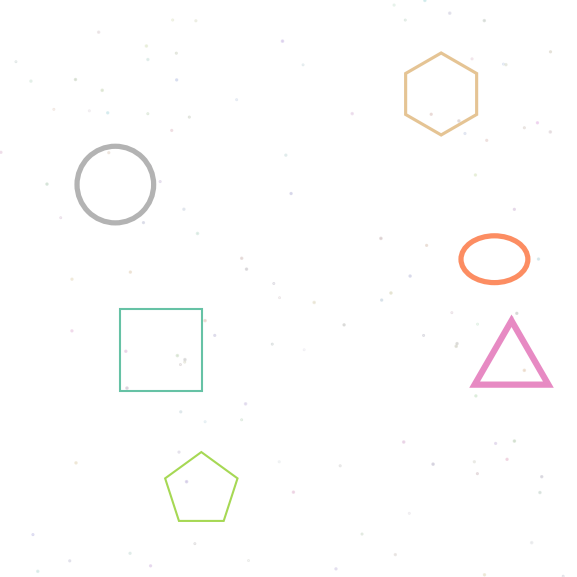[{"shape": "square", "thickness": 1, "radius": 0.36, "center": [0.279, 0.392]}, {"shape": "oval", "thickness": 2.5, "radius": 0.29, "center": [0.856, 0.55]}, {"shape": "triangle", "thickness": 3, "radius": 0.37, "center": [0.886, 0.37]}, {"shape": "pentagon", "thickness": 1, "radius": 0.33, "center": [0.349, 0.15]}, {"shape": "hexagon", "thickness": 1.5, "radius": 0.35, "center": [0.764, 0.836]}, {"shape": "circle", "thickness": 2.5, "radius": 0.33, "center": [0.2, 0.68]}]